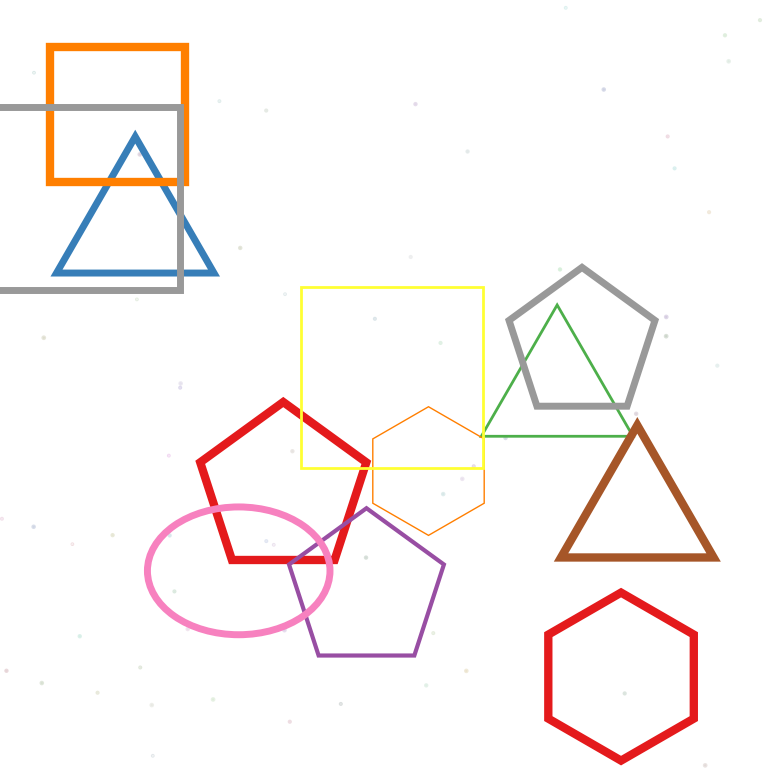[{"shape": "hexagon", "thickness": 3, "radius": 0.55, "center": [0.807, 0.121]}, {"shape": "pentagon", "thickness": 3, "radius": 0.57, "center": [0.368, 0.364]}, {"shape": "triangle", "thickness": 2.5, "radius": 0.59, "center": [0.176, 0.704]}, {"shape": "triangle", "thickness": 1, "radius": 0.57, "center": [0.724, 0.49]}, {"shape": "pentagon", "thickness": 1.5, "radius": 0.53, "center": [0.476, 0.234]}, {"shape": "square", "thickness": 3, "radius": 0.44, "center": [0.153, 0.851]}, {"shape": "hexagon", "thickness": 0.5, "radius": 0.42, "center": [0.556, 0.388]}, {"shape": "square", "thickness": 1, "radius": 0.59, "center": [0.509, 0.51]}, {"shape": "triangle", "thickness": 3, "radius": 0.57, "center": [0.828, 0.333]}, {"shape": "oval", "thickness": 2.5, "radius": 0.59, "center": [0.31, 0.259]}, {"shape": "square", "thickness": 2.5, "radius": 0.59, "center": [0.116, 0.742]}, {"shape": "pentagon", "thickness": 2.5, "radius": 0.5, "center": [0.756, 0.553]}]